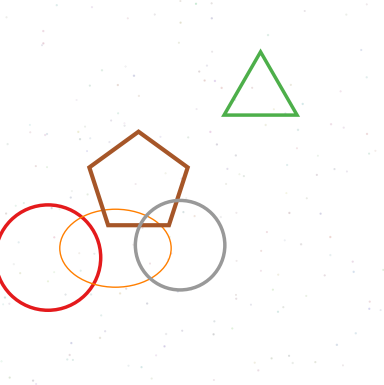[{"shape": "circle", "thickness": 2.5, "radius": 0.68, "center": [0.125, 0.331]}, {"shape": "triangle", "thickness": 2.5, "radius": 0.55, "center": [0.677, 0.756]}, {"shape": "oval", "thickness": 1, "radius": 0.72, "center": [0.3, 0.355]}, {"shape": "pentagon", "thickness": 3, "radius": 0.67, "center": [0.36, 0.524]}, {"shape": "circle", "thickness": 2.5, "radius": 0.58, "center": [0.468, 0.363]}]